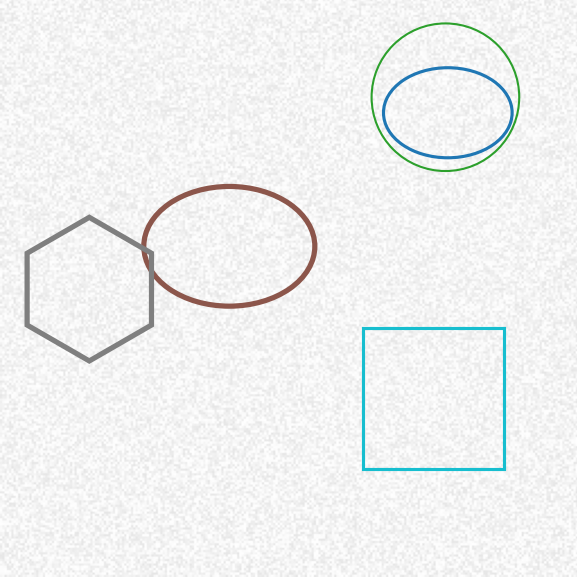[{"shape": "oval", "thickness": 1.5, "radius": 0.56, "center": [0.775, 0.804]}, {"shape": "circle", "thickness": 1, "radius": 0.64, "center": [0.771, 0.831]}, {"shape": "oval", "thickness": 2.5, "radius": 0.74, "center": [0.397, 0.573]}, {"shape": "hexagon", "thickness": 2.5, "radius": 0.62, "center": [0.155, 0.498]}, {"shape": "square", "thickness": 1.5, "radius": 0.61, "center": [0.75, 0.309]}]